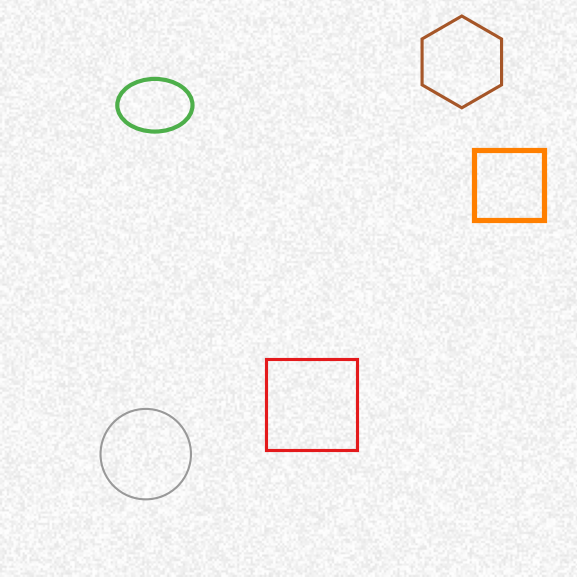[{"shape": "square", "thickness": 1.5, "radius": 0.39, "center": [0.539, 0.299]}, {"shape": "oval", "thickness": 2, "radius": 0.33, "center": [0.268, 0.817]}, {"shape": "square", "thickness": 2.5, "radius": 0.3, "center": [0.881, 0.679]}, {"shape": "hexagon", "thickness": 1.5, "radius": 0.4, "center": [0.8, 0.892]}, {"shape": "circle", "thickness": 1, "radius": 0.39, "center": [0.252, 0.213]}]